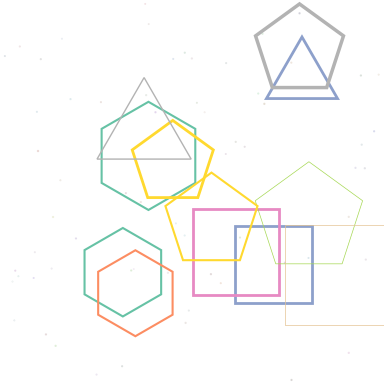[{"shape": "hexagon", "thickness": 1.5, "radius": 0.57, "center": [0.319, 0.293]}, {"shape": "hexagon", "thickness": 1.5, "radius": 0.7, "center": [0.386, 0.595]}, {"shape": "hexagon", "thickness": 1.5, "radius": 0.56, "center": [0.352, 0.238]}, {"shape": "square", "thickness": 2, "radius": 0.5, "center": [0.711, 0.312]}, {"shape": "triangle", "thickness": 2, "radius": 0.53, "center": [0.784, 0.797]}, {"shape": "square", "thickness": 2, "radius": 0.56, "center": [0.613, 0.346]}, {"shape": "pentagon", "thickness": 0.5, "radius": 0.73, "center": [0.802, 0.433]}, {"shape": "pentagon", "thickness": 1.5, "radius": 0.63, "center": [0.549, 0.426]}, {"shape": "pentagon", "thickness": 2, "radius": 0.55, "center": [0.449, 0.576]}, {"shape": "square", "thickness": 0.5, "radius": 0.65, "center": [0.871, 0.286]}, {"shape": "triangle", "thickness": 1, "radius": 0.71, "center": [0.374, 0.657]}, {"shape": "pentagon", "thickness": 2.5, "radius": 0.6, "center": [0.778, 0.87]}]